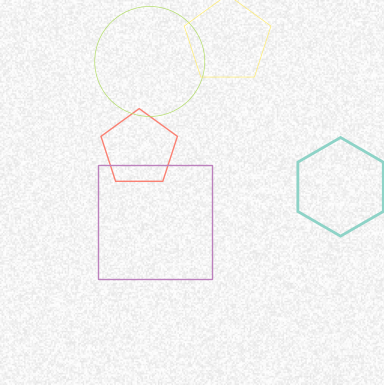[{"shape": "hexagon", "thickness": 2, "radius": 0.64, "center": [0.885, 0.515]}, {"shape": "pentagon", "thickness": 1, "radius": 0.52, "center": [0.362, 0.614]}, {"shape": "circle", "thickness": 0.5, "radius": 0.71, "center": [0.389, 0.84]}, {"shape": "square", "thickness": 1, "radius": 0.74, "center": [0.403, 0.423]}, {"shape": "pentagon", "thickness": 0.5, "radius": 0.59, "center": [0.591, 0.896]}]